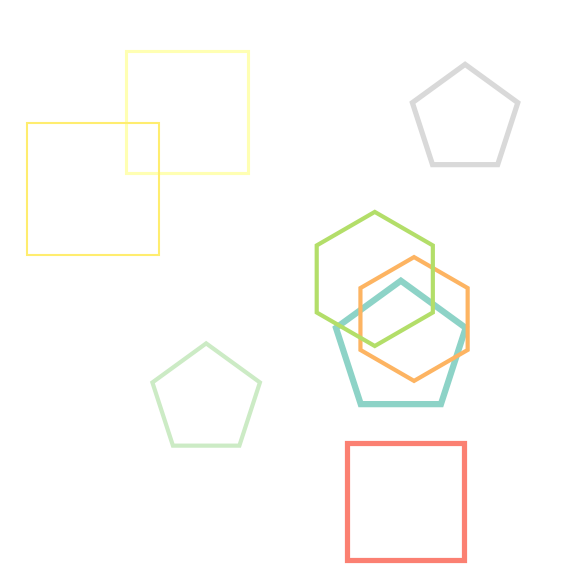[{"shape": "pentagon", "thickness": 3, "radius": 0.59, "center": [0.694, 0.395]}, {"shape": "square", "thickness": 1.5, "radius": 0.53, "center": [0.324, 0.805]}, {"shape": "square", "thickness": 2.5, "radius": 0.51, "center": [0.702, 0.131]}, {"shape": "hexagon", "thickness": 2, "radius": 0.54, "center": [0.717, 0.447]}, {"shape": "hexagon", "thickness": 2, "radius": 0.58, "center": [0.649, 0.516]}, {"shape": "pentagon", "thickness": 2.5, "radius": 0.48, "center": [0.805, 0.792]}, {"shape": "pentagon", "thickness": 2, "radius": 0.49, "center": [0.357, 0.307]}, {"shape": "square", "thickness": 1, "radius": 0.57, "center": [0.161, 0.672]}]